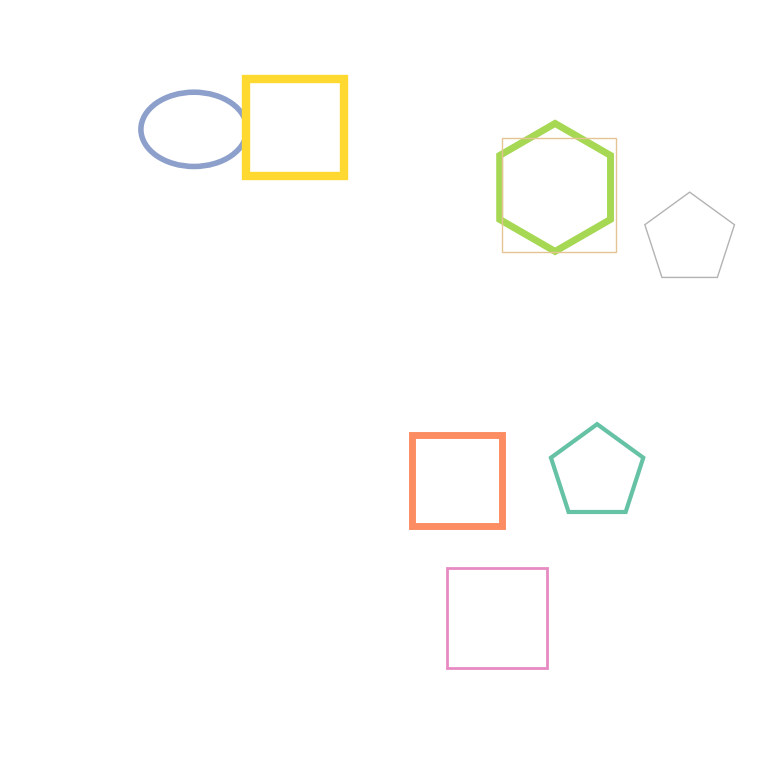[{"shape": "pentagon", "thickness": 1.5, "radius": 0.32, "center": [0.775, 0.386]}, {"shape": "square", "thickness": 2.5, "radius": 0.29, "center": [0.593, 0.376]}, {"shape": "oval", "thickness": 2, "radius": 0.34, "center": [0.252, 0.832]}, {"shape": "square", "thickness": 1, "radius": 0.32, "center": [0.645, 0.197]}, {"shape": "hexagon", "thickness": 2.5, "radius": 0.42, "center": [0.721, 0.757]}, {"shape": "square", "thickness": 3, "radius": 0.32, "center": [0.383, 0.834]}, {"shape": "square", "thickness": 0.5, "radius": 0.37, "center": [0.726, 0.747]}, {"shape": "pentagon", "thickness": 0.5, "radius": 0.31, "center": [0.896, 0.689]}]